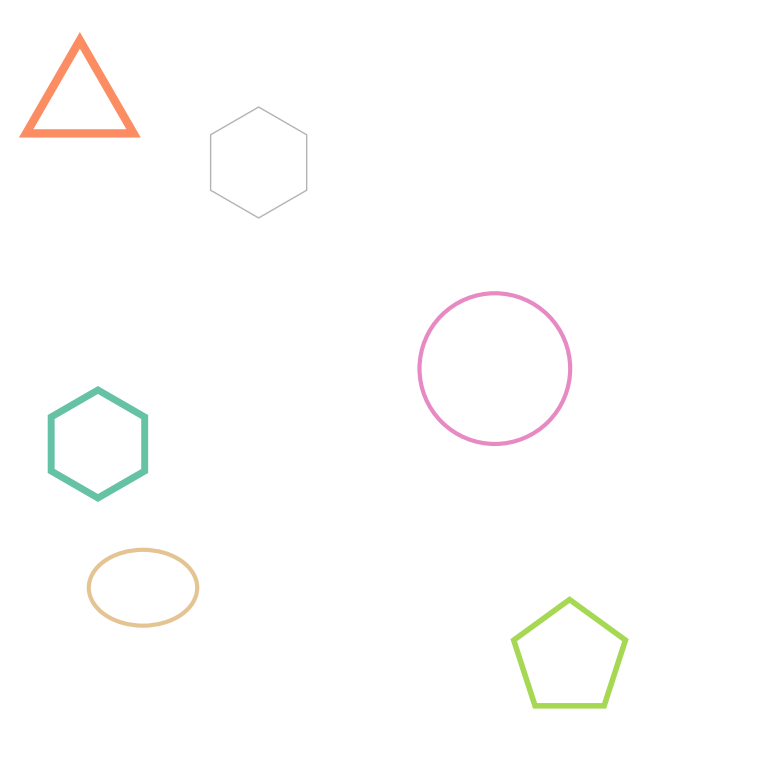[{"shape": "hexagon", "thickness": 2.5, "radius": 0.35, "center": [0.127, 0.423]}, {"shape": "triangle", "thickness": 3, "radius": 0.4, "center": [0.104, 0.867]}, {"shape": "circle", "thickness": 1.5, "radius": 0.49, "center": [0.643, 0.521]}, {"shape": "pentagon", "thickness": 2, "radius": 0.38, "center": [0.74, 0.145]}, {"shape": "oval", "thickness": 1.5, "radius": 0.35, "center": [0.186, 0.237]}, {"shape": "hexagon", "thickness": 0.5, "radius": 0.36, "center": [0.336, 0.789]}]